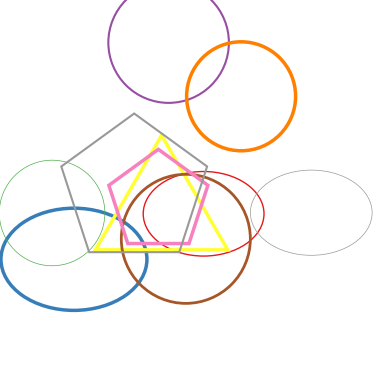[{"shape": "oval", "thickness": 1, "radius": 0.78, "center": [0.529, 0.445]}, {"shape": "oval", "thickness": 2.5, "radius": 0.95, "center": [0.192, 0.327]}, {"shape": "circle", "thickness": 0.5, "radius": 0.69, "center": [0.135, 0.447]}, {"shape": "circle", "thickness": 1.5, "radius": 0.78, "center": [0.438, 0.889]}, {"shape": "circle", "thickness": 2.5, "radius": 0.71, "center": [0.626, 0.75]}, {"shape": "triangle", "thickness": 2.5, "radius": 0.99, "center": [0.42, 0.45]}, {"shape": "circle", "thickness": 2, "radius": 0.84, "center": [0.483, 0.38]}, {"shape": "pentagon", "thickness": 2.5, "radius": 0.68, "center": [0.411, 0.477]}, {"shape": "oval", "thickness": 0.5, "radius": 0.79, "center": [0.809, 0.448]}, {"shape": "pentagon", "thickness": 1.5, "radius": 1.0, "center": [0.349, 0.506]}]